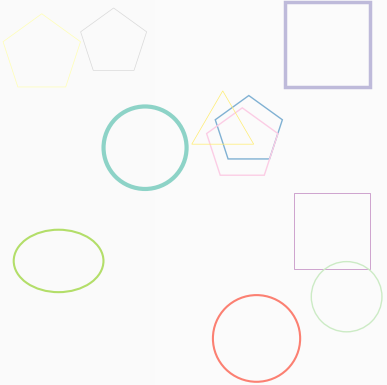[{"shape": "circle", "thickness": 3, "radius": 0.54, "center": [0.374, 0.616]}, {"shape": "pentagon", "thickness": 0.5, "radius": 0.53, "center": [0.108, 0.859]}, {"shape": "square", "thickness": 2.5, "radius": 0.55, "center": [0.844, 0.884]}, {"shape": "circle", "thickness": 1.5, "radius": 0.56, "center": [0.662, 0.121]}, {"shape": "pentagon", "thickness": 1, "radius": 0.46, "center": [0.642, 0.661]}, {"shape": "oval", "thickness": 1.5, "radius": 0.58, "center": [0.151, 0.322]}, {"shape": "pentagon", "thickness": 1, "radius": 0.48, "center": [0.625, 0.623]}, {"shape": "pentagon", "thickness": 0.5, "radius": 0.45, "center": [0.293, 0.89]}, {"shape": "square", "thickness": 0.5, "radius": 0.49, "center": [0.857, 0.4]}, {"shape": "circle", "thickness": 1, "radius": 0.46, "center": [0.894, 0.229]}, {"shape": "triangle", "thickness": 0.5, "radius": 0.46, "center": [0.575, 0.672]}]